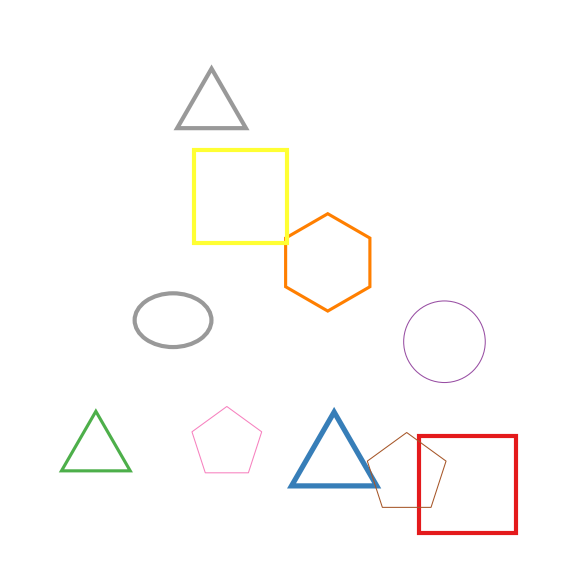[{"shape": "square", "thickness": 2, "radius": 0.42, "center": [0.81, 0.16]}, {"shape": "triangle", "thickness": 2.5, "radius": 0.43, "center": [0.579, 0.2]}, {"shape": "triangle", "thickness": 1.5, "radius": 0.34, "center": [0.166, 0.218]}, {"shape": "circle", "thickness": 0.5, "radius": 0.35, "center": [0.77, 0.407]}, {"shape": "hexagon", "thickness": 1.5, "radius": 0.42, "center": [0.568, 0.545]}, {"shape": "square", "thickness": 2, "radius": 0.4, "center": [0.416, 0.659]}, {"shape": "pentagon", "thickness": 0.5, "radius": 0.36, "center": [0.704, 0.179]}, {"shape": "pentagon", "thickness": 0.5, "radius": 0.32, "center": [0.393, 0.232]}, {"shape": "oval", "thickness": 2, "radius": 0.33, "center": [0.3, 0.445]}, {"shape": "triangle", "thickness": 2, "radius": 0.34, "center": [0.366, 0.812]}]